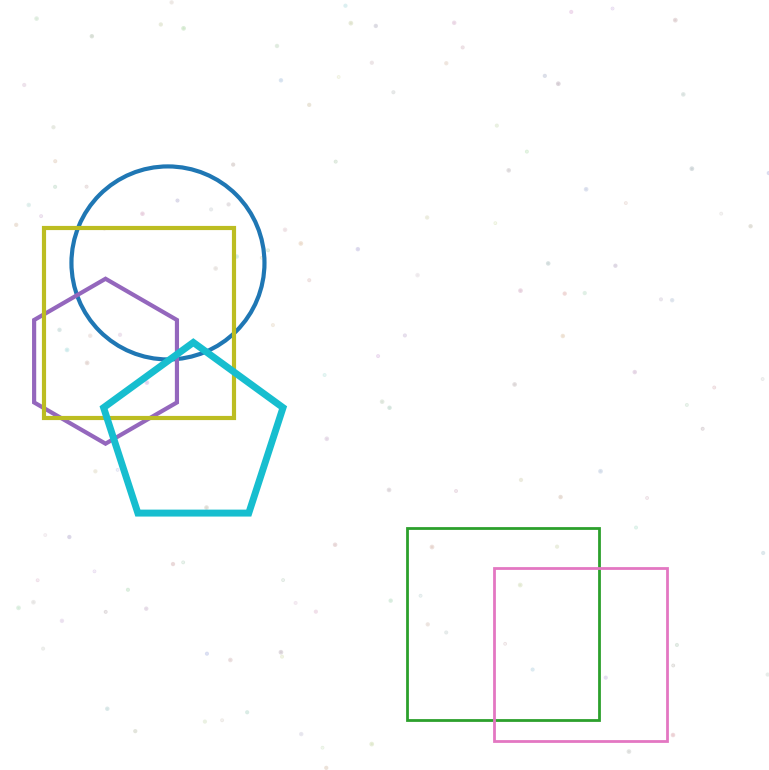[{"shape": "circle", "thickness": 1.5, "radius": 0.63, "center": [0.218, 0.659]}, {"shape": "square", "thickness": 1, "radius": 0.62, "center": [0.653, 0.19]}, {"shape": "hexagon", "thickness": 1.5, "radius": 0.54, "center": [0.137, 0.531]}, {"shape": "square", "thickness": 1, "radius": 0.56, "center": [0.754, 0.15]}, {"shape": "square", "thickness": 1.5, "radius": 0.62, "center": [0.181, 0.58]}, {"shape": "pentagon", "thickness": 2.5, "radius": 0.61, "center": [0.251, 0.433]}]